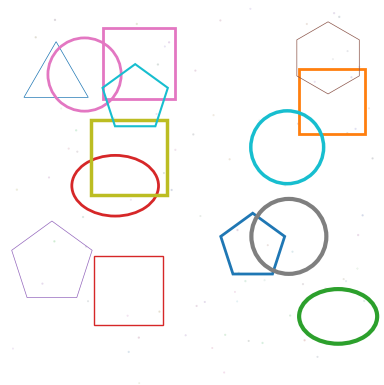[{"shape": "triangle", "thickness": 0.5, "radius": 0.48, "center": [0.146, 0.795]}, {"shape": "pentagon", "thickness": 2, "radius": 0.44, "center": [0.656, 0.359]}, {"shape": "square", "thickness": 2, "radius": 0.43, "center": [0.862, 0.736]}, {"shape": "oval", "thickness": 3, "radius": 0.51, "center": [0.878, 0.178]}, {"shape": "square", "thickness": 1, "radius": 0.45, "center": [0.333, 0.246]}, {"shape": "oval", "thickness": 2, "radius": 0.56, "center": [0.299, 0.518]}, {"shape": "pentagon", "thickness": 0.5, "radius": 0.55, "center": [0.135, 0.316]}, {"shape": "hexagon", "thickness": 0.5, "radius": 0.47, "center": [0.852, 0.85]}, {"shape": "circle", "thickness": 2, "radius": 0.48, "center": [0.22, 0.806]}, {"shape": "square", "thickness": 2, "radius": 0.47, "center": [0.361, 0.835]}, {"shape": "circle", "thickness": 3, "radius": 0.49, "center": [0.75, 0.386]}, {"shape": "square", "thickness": 2.5, "radius": 0.49, "center": [0.335, 0.591]}, {"shape": "circle", "thickness": 2.5, "radius": 0.47, "center": [0.746, 0.618]}, {"shape": "pentagon", "thickness": 1.5, "radius": 0.45, "center": [0.351, 0.744]}]